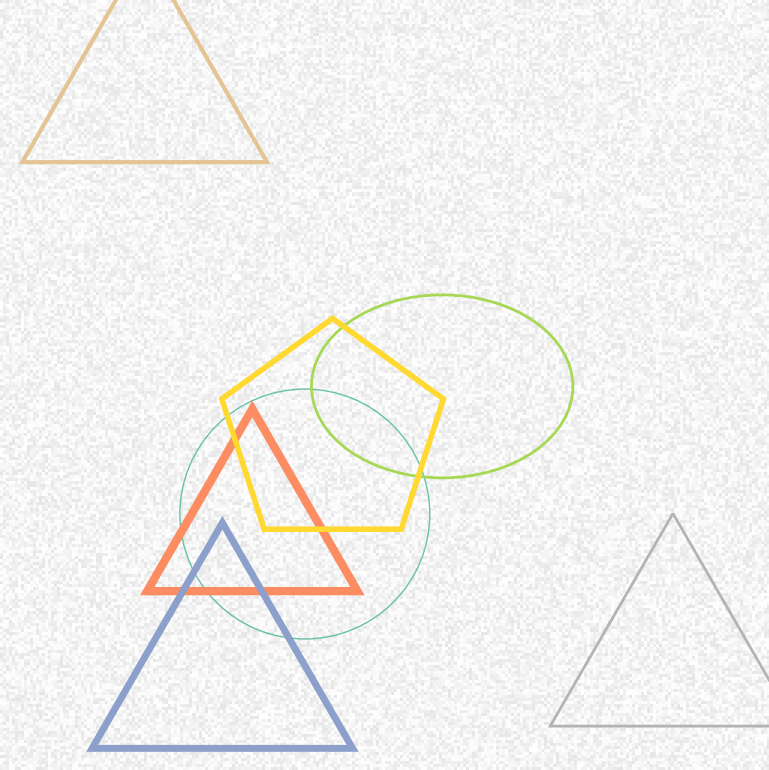[{"shape": "circle", "thickness": 0.5, "radius": 0.81, "center": [0.396, 0.332]}, {"shape": "triangle", "thickness": 3, "radius": 0.79, "center": [0.328, 0.311]}, {"shape": "triangle", "thickness": 2.5, "radius": 0.98, "center": [0.289, 0.126]}, {"shape": "oval", "thickness": 1, "radius": 0.85, "center": [0.574, 0.498]}, {"shape": "pentagon", "thickness": 2, "radius": 0.76, "center": [0.432, 0.435]}, {"shape": "triangle", "thickness": 1.5, "radius": 0.92, "center": [0.188, 0.881]}, {"shape": "triangle", "thickness": 1, "radius": 0.92, "center": [0.874, 0.149]}]